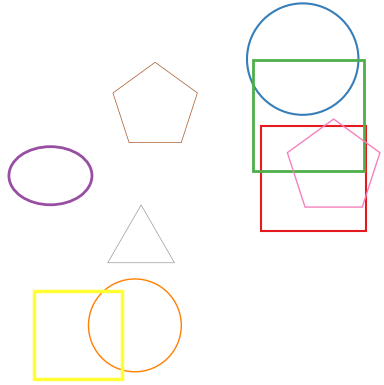[{"shape": "square", "thickness": 1.5, "radius": 0.68, "center": [0.814, 0.536]}, {"shape": "circle", "thickness": 1.5, "radius": 0.72, "center": [0.786, 0.846]}, {"shape": "square", "thickness": 2, "radius": 0.72, "center": [0.801, 0.7]}, {"shape": "oval", "thickness": 2, "radius": 0.54, "center": [0.131, 0.544]}, {"shape": "circle", "thickness": 1, "radius": 0.6, "center": [0.35, 0.155]}, {"shape": "square", "thickness": 2.5, "radius": 0.57, "center": [0.202, 0.129]}, {"shape": "pentagon", "thickness": 0.5, "radius": 0.58, "center": [0.403, 0.723]}, {"shape": "pentagon", "thickness": 1, "radius": 0.63, "center": [0.867, 0.564]}, {"shape": "triangle", "thickness": 0.5, "radius": 0.5, "center": [0.367, 0.368]}]